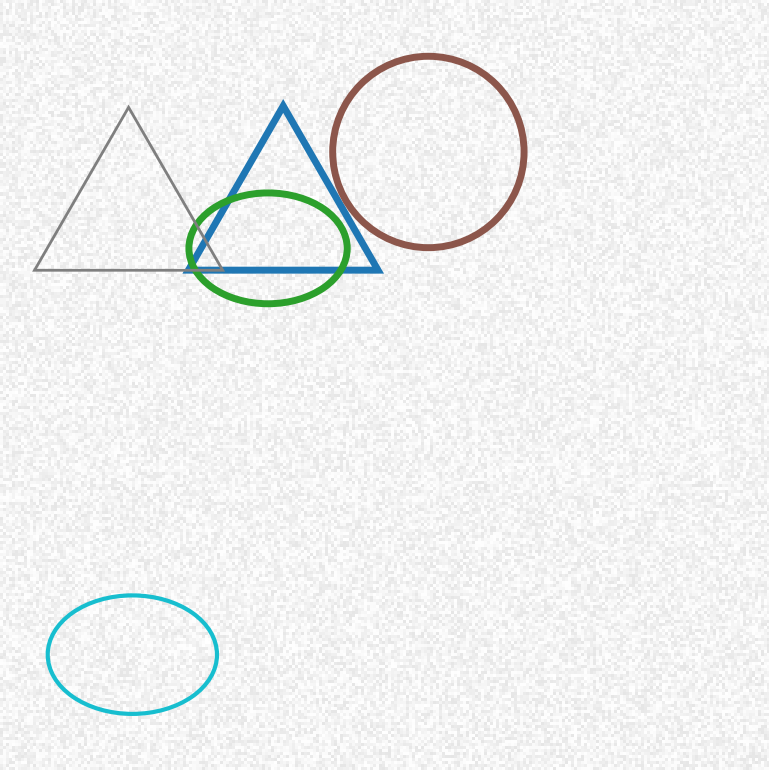[{"shape": "triangle", "thickness": 2.5, "radius": 0.71, "center": [0.368, 0.72]}, {"shape": "oval", "thickness": 2.5, "radius": 0.51, "center": [0.348, 0.677]}, {"shape": "circle", "thickness": 2.5, "radius": 0.62, "center": [0.556, 0.803]}, {"shape": "triangle", "thickness": 1, "radius": 0.71, "center": [0.167, 0.72]}, {"shape": "oval", "thickness": 1.5, "radius": 0.55, "center": [0.172, 0.15]}]